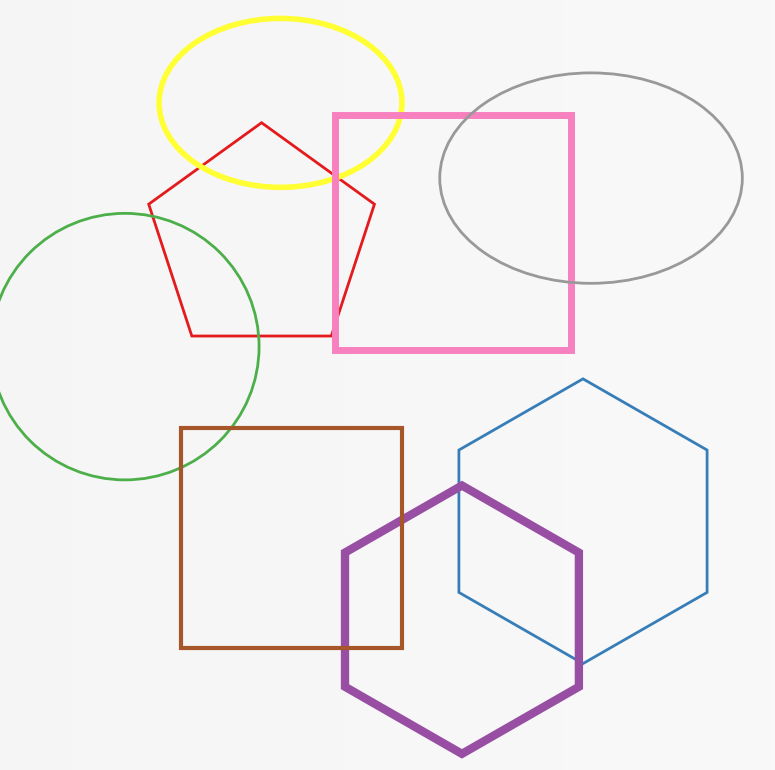[{"shape": "pentagon", "thickness": 1, "radius": 0.77, "center": [0.338, 0.687]}, {"shape": "hexagon", "thickness": 1, "radius": 0.92, "center": [0.752, 0.323]}, {"shape": "circle", "thickness": 1, "radius": 0.87, "center": [0.161, 0.55]}, {"shape": "hexagon", "thickness": 3, "radius": 0.87, "center": [0.596, 0.195]}, {"shape": "oval", "thickness": 2, "radius": 0.78, "center": [0.362, 0.866]}, {"shape": "square", "thickness": 1.5, "radius": 0.71, "center": [0.376, 0.301]}, {"shape": "square", "thickness": 2.5, "radius": 0.76, "center": [0.585, 0.698]}, {"shape": "oval", "thickness": 1, "radius": 0.98, "center": [0.763, 0.769]}]